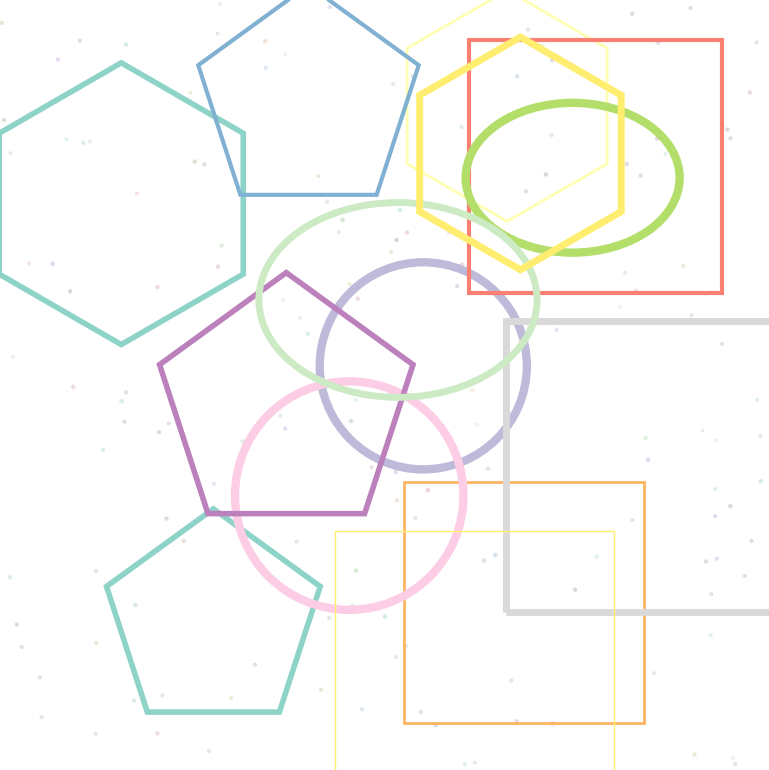[{"shape": "pentagon", "thickness": 2, "radius": 0.73, "center": [0.277, 0.193]}, {"shape": "hexagon", "thickness": 2, "radius": 0.91, "center": [0.157, 0.735]}, {"shape": "hexagon", "thickness": 1, "radius": 0.75, "center": [0.659, 0.862]}, {"shape": "circle", "thickness": 3, "radius": 0.67, "center": [0.55, 0.525]}, {"shape": "square", "thickness": 1.5, "radius": 0.82, "center": [0.774, 0.784]}, {"shape": "pentagon", "thickness": 1.5, "radius": 0.75, "center": [0.401, 0.869]}, {"shape": "square", "thickness": 1, "radius": 0.78, "center": [0.681, 0.217]}, {"shape": "oval", "thickness": 3, "radius": 0.69, "center": [0.744, 0.769]}, {"shape": "circle", "thickness": 3, "radius": 0.74, "center": [0.454, 0.356]}, {"shape": "square", "thickness": 2.5, "radius": 0.95, "center": [0.846, 0.394]}, {"shape": "pentagon", "thickness": 2, "radius": 0.87, "center": [0.372, 0.473]}, {"shape": "oval", "thickness": 2.5, "radius": 0.9, "center": [0.517, 0.61]}, {"shape": "square", "thickness": 0.5, "radius": 0.91, "center": [0.617, 0.13]}, {"shape": "hexagon", "thickness": 2.5, "radius": 0.76, "center": [0.676, 0.801]}]